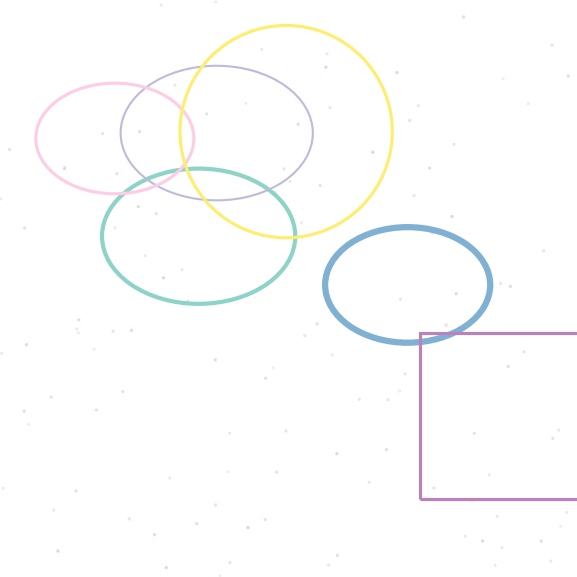[{"shape": "oval", "thickness": 2, "radius": 0.84, "center": [0.344, 0.59]}, {"shape": "oval", "thickness": 1, "radius": 0.83, "center": [0.375, 0.769]}, {"shape": "oval", "thickness": 3, "radius": 0.71, "center": [0.706, 0.506]}, {"shape": "oval", "thickness": 1.5, "radius": 0.68, "center": [0.199, 0.759]}, {"shape": "square", "thickness": 1.5, "radius": 0.72, "center": [0.872, 0.278]}, {"shape": "circle", "thickness": 1.5, "radius": 0.92, "center": [0.495, 0.771]}]